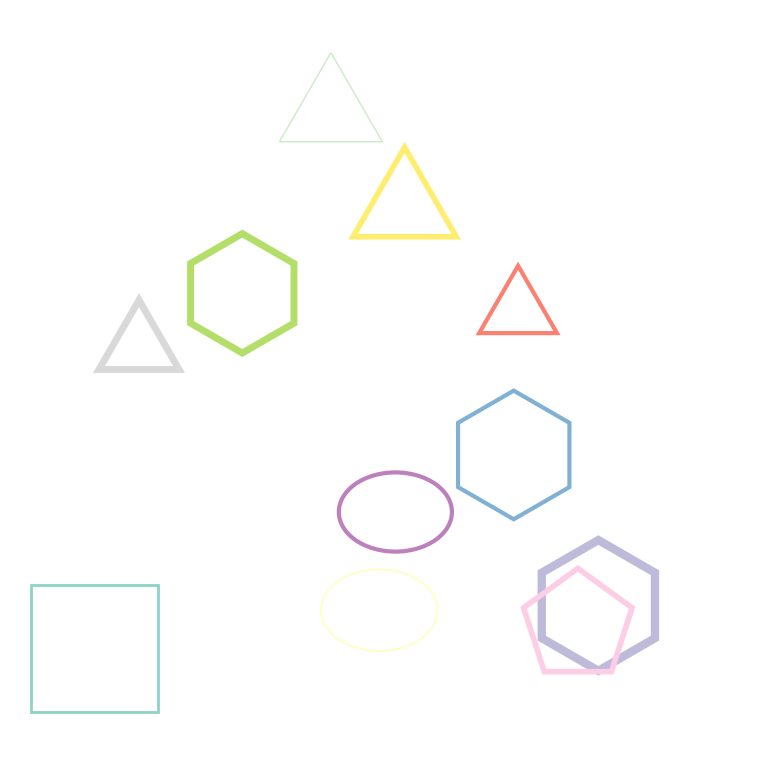[{"shape": "square", "thickness": 1, "radius": 0.41, "center": [0.122, 0.158]}, {"shape": "oval", "thickness": 0.5, "radius": 0.38, "center": [0.493, 0.208]}, {"shape": "hexagon", "thickness": 3, "radius": 0.42, "center": [0.777, 0.214]}, {"shape": "triangle", "thickness": 1.5, "radius": 0.29, "center": [0.673, 0.597]}, {"shape": "hexagon", "thickness": 1.5, "radius": 0.42, "center": [0.667, 0.409]}, {"shape": "hexagon", "thickness": 2.5, "radius": 0.39, "center": [0.315, 0.619]}, {"shape": "pentagon", "thickness": 2, "radius": 0.37, "center": [0.75, 0.188]}, {"shape": "triangle", "thickness": 2.5, "radius": 0.3, "center": [0.181, 0.55]}, {"shape": "oval", "thickness": 1.5, "radius": 0.37, "center": [0.513, 0.335]}, {"shape": "triangle", "thickness": 0.5, "radius": 0.39, "center": [0.43, 0.854]}, {"shape": "triangle", "thickness": 2, "radius": 0.39, "center": [0.525, 0.731]}]